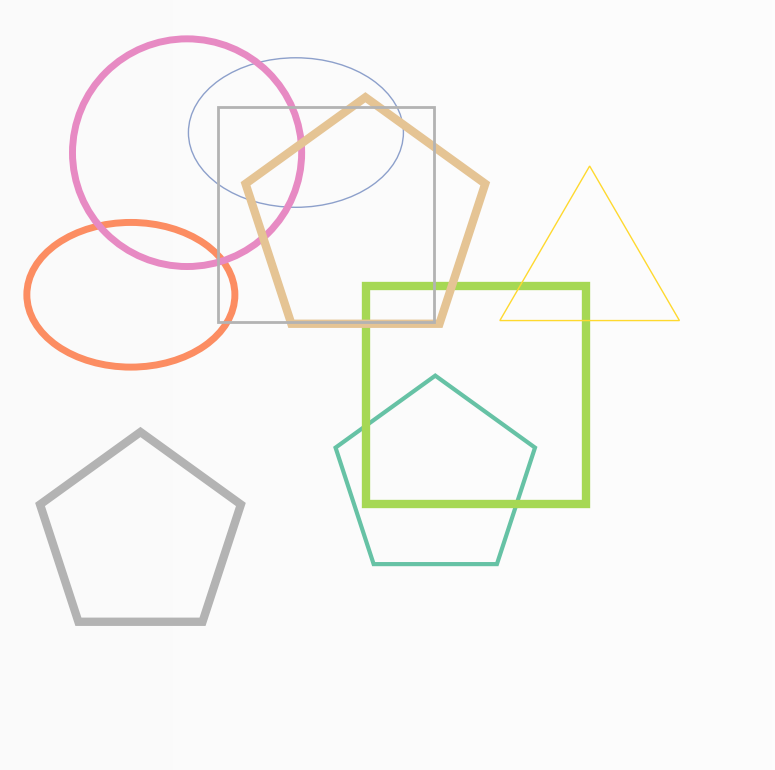[{"shape": "pentagon", "thickness": 1.5, "radius": 0.68, "center": [0.562, 0.377]}, {"shape": "oval", "thickness": 2.5, "radius": 0.67, "center": [0.169, 0.617]}, {"shape": "oval", "thickness": 0.5, "radius": 0.69, "center": [0.382, 0.828]}, {"shape": "circle", "thickness": 2.5, "radius": 0.74, "center": [0.241, 0.802]}, {"shape": "square", "thickness": 3, "radius": 0.71, "center": [0.614, 0.487]}, {"shape": "triangle", "thickness": 0.5, "radius": 0.67, "center": [0.761, 0.651]}, {"shape": "pentagon", "thickness": 3, "radius": 0.81, "center": [0.471, 0.711]}, {"shape": "pentagon", "thickness": 3, "radius": 0.68, "center": [0.181, 0.303]}, {"shape": "square", "thickness": 1, "radius": 0.7, "center": [0.42, 0.722]}]